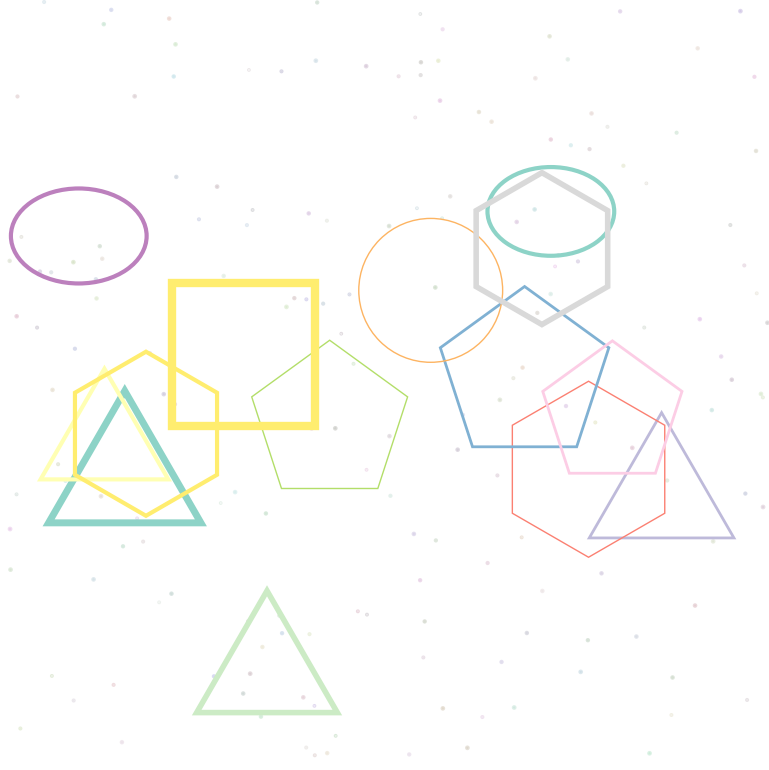[{"shape": "triangle", "thickness": 2.5, "radius": 0.57, "center": [0.162, 0.378]}, {"shape": "oval", "thickness": 1.5, "radius": 0.41, "center": [0.715, 0.725]}, {"shape": "triangle", "thickness": 1.5, "radius": 0.48, "center": [0.136, 0.425]}, {"shape": "triangle", "thickness": 1, "radius": 0.54, "center": [0.859, 0.356]}, {"shape": "hexagon", "thickness": 0.5, "radius": 0.57, "center": [0.764, 0.391]}, {"shape": "pentagon", "thickness": 1, "radius": 0.58, "center": [0.681, 0.513]}, {"shape": "circle", "thickness": 0.5, "radius": 0.47, "center": [0.559, 0.623]}, {"shape": "pentagon", "thickness": 0.5, "radius": 0.53, "center": [0.428, 0.452]}, {"shape": "pentagon", "thickness": 1, "radius": 0.48, "center": [0.795, 0.462]}, {"shape": "hexagon", "thickness": 2, "radius": 0.49, "center": [0.704, 0.677]}, {"shape": "oval", "thickness": 1.5, "radius": 0.44, "center": [0.102, 0.694]}, {"shape": "triangle", "thickness": 2, "radius": 0.53, "center": [0.347, 0.127]}, {"shape": "square", "thickness": 3, "radius": 0.46, "center": [0.316, 0.54]}, {"shape": "hexagon", "thickness": 1.5, "radius": 0.53, "center": [0.19, 0.437]}]